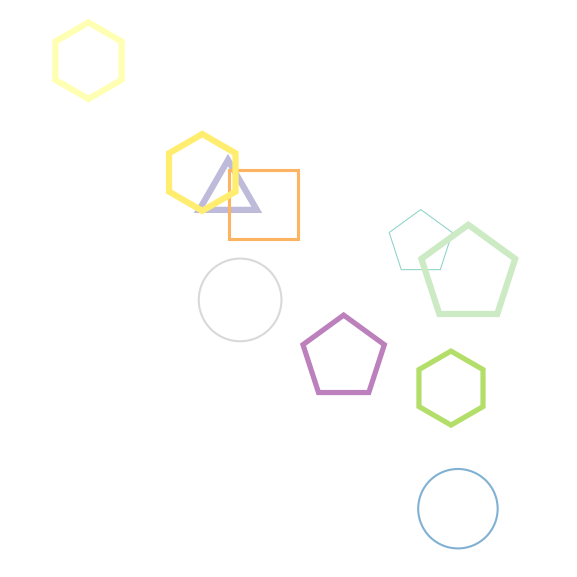[{"shape": "pentagon", "thickness": 0.5, "radius": 0.29, "center": [0.729, 0.579]}, {"shape": "hexagon", "thickness": 3, "radius": 0.33, "center": [0.153, 0.894]}, {"shape": "triangle", "thickness": 3, "radius": 0.29, "center": [0.395, 0.664]}, {"shape": "circle", "thickness": 1, "radius": 0.34, "center": [0.793, 0.118]}, {"shape": "square", "thickness": 1.5, "radius": 0.3, "center": [0.456, 0.645]}, {"shape": "hexagon", "thickness": 2.5, "radius": 0.32, "center": [0.781, 0.327]}, {"shape": "circle", "thickness": 1, "radius": 0.36, "center": [0.416, 0.48]}, {"shape": "pentagon", "thickness": 2.5, "radius": 0.37, "center": [0.595, 0.379]}, {"shape": "pentagon", "thickness": 3, "radius": 0.43, "center": [0.811, 0.525]}, {"shape": "hexagon", "thickness": 3, "radius": 0.33, "center": [0.35, 0.701]}]